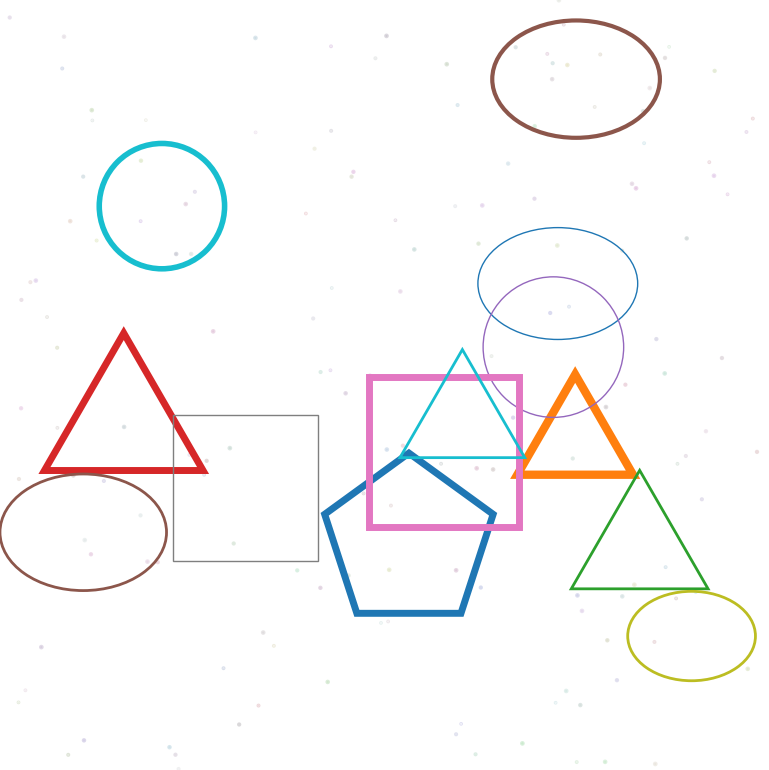[{"shape": "pentagon", "thickness": 2.5, "radius": 0.58, "center": [0.531, 0.297]}, {"shape": "oval", "thickness": 0.5, "radius": 0.52, "center": [0.724, 0.632]}, {"shape": "triangle", "thickness": 3, "radius": 0.43, "center": [0.747, 0.427]}, {"shape": "triangle", "thickness": 1, "radius": 0.51, "center": [0.831, 0.287]}, {"shape": "triangle", "thickness": 2.5, "radius": 0.59, "center": [0.161, 0.448]}, {"shape": "circle", "thickness": 0.5, "radius": 0.46, "center": [0.719, 0.549]}, {"shape": "oval", "thickness": 1, "radius": 0.54, "center": [0.108, 0.309]}, {"shape": "oval", "thickness": 1.5, "radius": 0.54, "center": [0.748, 0.897]}, {"shape": "square", "thickness": 2.5, "radius": 0.49, "center": [0.576, 0.413]}, {"shape": "square", "thickness": 0.5, "radius": 0.47, "center": [0.319, 0.367]}, {"shape": "oval", "thickness": 1, "radius": 0.41, "center": [0.898, 0.174]}, {"shape": "circle", "thickness": 2, "radius": 0.41, "center": [0.21, 0.732]}, {"shape": "triangle", "thickness": 1, "radius": 0.47, "center": [0.6, 0.452]}]